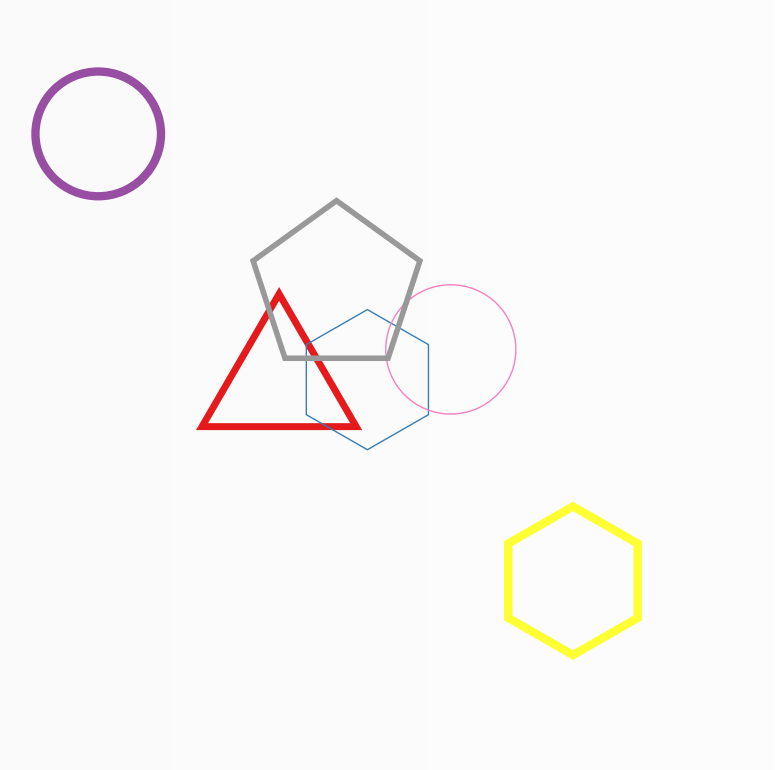[{"shape": "triangle", "thickness": 2.5, "radius": 0.57, "center": [0.36, 0.503]}, {"shape": "hexagon", "thickness": 0.5, "radius": 0.45, "center": [0.474, 0.507]}, {"shape": "circle", "thickness": 3, "radius": 0.4, "center": [0.127, 0.826]}, {"shape": "hexagon", "thickness": 3, "radius": 0.48, "center": [0.739, 0.246]}, {"shape": "circle", "thickness": 0.5, "radius": 0.42, "center": [0.582, 0.546]}, {"shape": "pentagon", "thickness": 2, "radius": 0.57, "center": [0.434, 0.626]}]